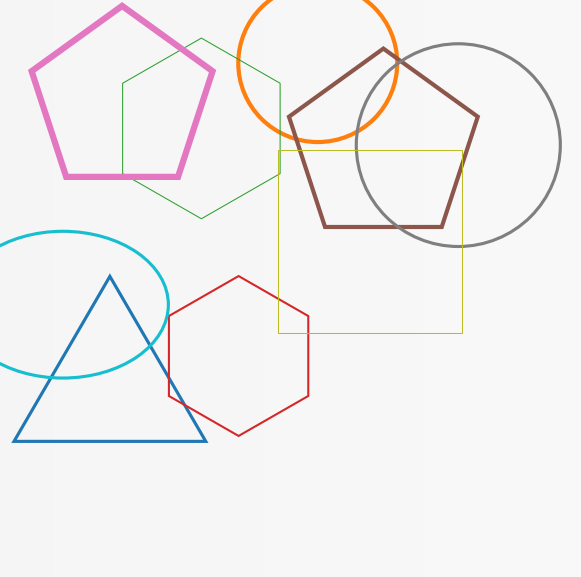[{"shape": "triangle", "thickness": 1.5, "radius": 0.95, "center": [0.189, 0.33]}, {"shape": "circle", "thickness": 2, "radius": 0.68, "center": [0.547, 0.89]}, {"shape": "hexagon", "thickness": 0.5, "radius": 0.78, "center": [0.346, 0.777]}, {"shape": "hexagon", "thickness": 1, "radius": 0.69, "center": [0.41, 0.383]}, {"shape": "pentagon", "thickness": 2, "radius": 0.85, "center": [0.66, 0.744]}, {"shape": "pentagon", "thickness": 3, "radius": 0.82, "center": [0.21, 0.825]}, {"shape": "circle", "thickness": 1.5, "radius": 0.88, "center": [0.788, 0.748]}, {"shape": "square", "thickness": 0.5, "radius": 0.79, "center": [0.636, 0.581]}, {"shape": "oval", "thickness": 1.5, "radius": 0.91, "center": [0.108, 0.472]}]